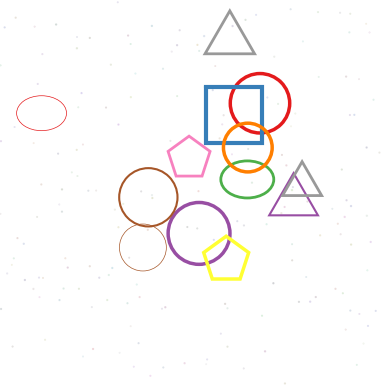[{"shape": "circle", "thickness": 2.5, "radius": 0.39, "center": [0.675, 0.732]}, {"shape": "oval", "thickness": 0.5, "radius": 0.32, "center": [0.108, 0.706]}, {"shape": "square", "thickness": 3, "radius": 0.36, "center": [0.608, 0.7]}, {"shape": "oval", "thickness": 2, "radius": 0.34, "center": [0.642, 0.534]}, {"shape": "triangle", "thickness": 1.5, "radius": 0.37, "center": [0.763, 0.477]}, {"shape": "circle", "thickness": 2.5, "radius": 0.4, "center": [0.517, 0.394]}, {"shape": "circle", "thickness": 2.5, "radius": 0.32, "center": [0.644, 0.617]}, {"shape": "pentagon", "thickness": 2.5, "radius": 0.31, "center": [0.587, 0.325]}, {"shape": "circle", "thickness": 0.5, "radius": 0.3, "center": [0.371, 0.357]}, {"shape": "circle", "thickness": 1.5, "radius": 0.38, "center": [0.385, 0.488]}, {"shape": "pentagon", "thickness": 2, "radius": 0.29, "center": [0.491, 0.589]}, {"shape": "triangle", "thickness": 2, "radius": 0.37, "center": [0.597, 0.897]}, {"shape": "triangle", "thickness": 2, "radius": 0.29, "center": [0.785, 0.521]}]